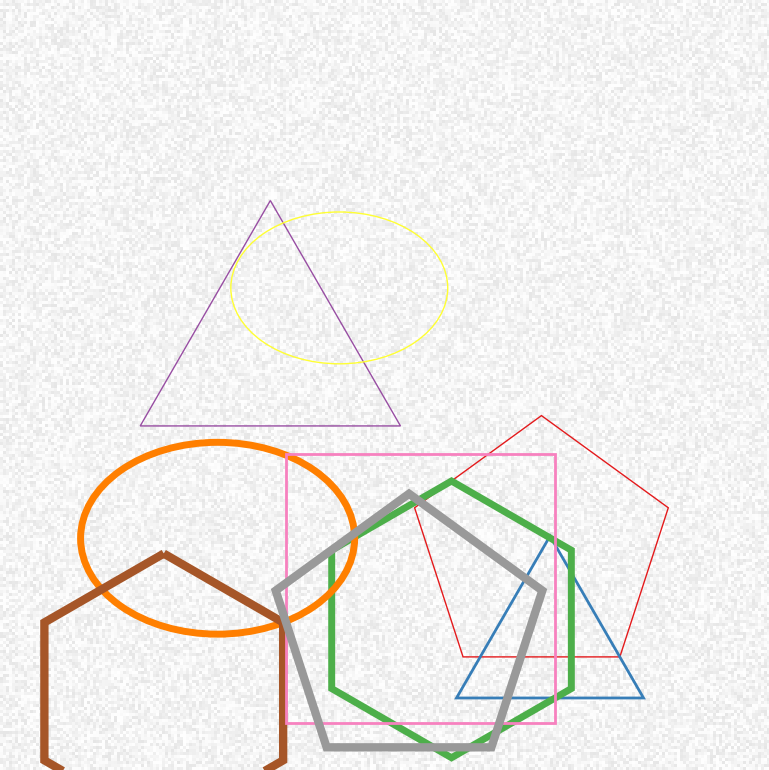[{"shape": "pentagon", "thickness": 0.5, "radius": 0.87, "center": [0.703, 0.287]}, {"shape": "triangle", "thickness": 1, "radius": 0.7, "center": [0.714, 0.164]}, {"shape": "hexagon", "thickness": 2.5, "radius": 0.9, "center": [0.586, 0.196]}, {"shape": "triangle", "thickness": 0.5, "radius": 0.98, "center": [0.351, 0.544]}, {"shape": "oval", "thickness": 2.5, "radius": 0.89, "center": [0.283, 0.301]}, {"shape": "oval", "thickness": 0.5, "radius": 0.7, "center": [0.441, 0.626]}, {"shape": "hexagon", "thickness": 3, "radius": 0.9, "center": [0.213, 0.102]}, {"shape": "square", "thickness": 1, "radius": 0.87, "center": [0.546, 0.236]}, {"shape": "pentagon", "thickness": 3, "radius": 0.91, "center": [0.531, 0.177]}]